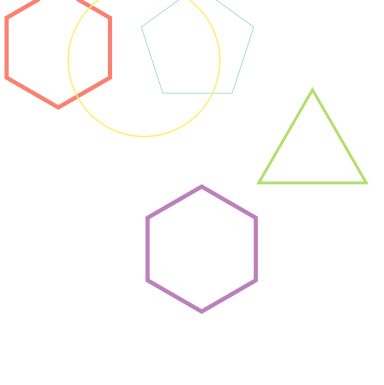[{"shape": "pentagon", "thickness": 0.5, "radius": 0.77, "center": [0.513, 0.882]}, {"shape": "hexagon", "thickness": 3, "radius": 0.78, "center": [0.151, 0.876]}, {"shape": "triangle", "thickness": 2, "radius": 0.81, "center": [0.812, 0.606]}, {"shape": "hexagon", "thickness": 3, "radius": 0.81, "center": [0.524, 0.353]}, {"shape": "circle", "thickness": 1, "radius": 0.98, "center": [0.374, 0.842]}]